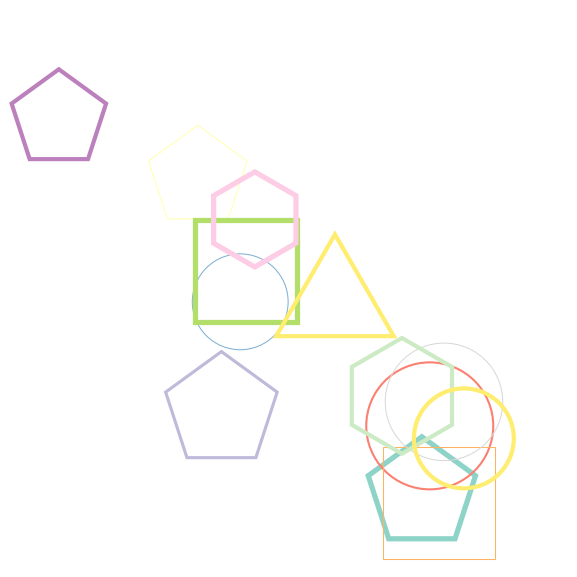[{"shape": "pentagon", "thickness": 2.5, "radius": 0.49, "center": [0.731, 0.145]}, {"shape": "pentagon", "thickness": 0.5, "radius": 0.45, "center": [0.342, 0.693]}, {"shape": "pentagon", "thickness": 1.5, "radius": 0.51, "center": [0.383, 0.289]}, {"shape": "circle", "thickness": 1, "radius": 0.55, "center": [0.744, 0.262]}, {"shape": "circle", "thickness": 0.5, "radius": 0.41, "center": [0.416, 0.477]}, {"shape": "square", "thickness": 0.5, "radius": 0.48, "center": [0.76, 0.128]}, {"shape": "square", "thickness": 2.5, "radius": 0.44, "center": [0.426, 0.53]}, {"shape": "hexagon", "thickness": 2.5, "radius": 0.41, "center": [0.441, 0.619]}, {"shape": "circle", "thickness": 0.5, "radius": 0.51, "center": [0.769, 0.303]}, {"shape": "pentagon", "thickness": 2, "radius": 0.43, "center": [0.102, 0.793]}, {"shape": "hexagon", "thickness": 2, "radius": 0.5, "center": [0.696, 0.314]}, {"shape": "triangle", "thickness": 2, "radius": 0.59, "center": [0.58, 0.476]}, {"shape": "circle", "thickness": 2, "radius": 0.43, "center": [0.803, 0.24]}]